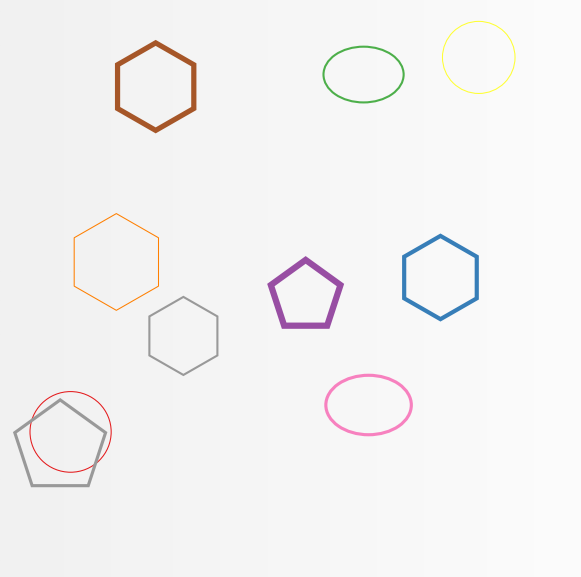[{"shape": "circle", "thickness": 0.5, "radius": 0.35, "center": [0.121, 0.251]}, {"shape": "hexagon", "thickness": 2, "radius": 0.36, "center": [0.758, 0.519]}, {"shape": "oval", "thickness": 1, "radius": 0.34, "center": [0.625, 0.87]}, {"shape": "pentagon", "thickness": 3, "radius": 0.31, "center": [0.526, 0.486]}, {"shape": "hexagon", "thickness": 0.5, "radius": 0.42, "center": [0.2, 0.546]}, {"shape": "circle", "thickness": 0.5, "radius": 0.31, "center": [0.824, 0.9]}, {"shape": "hexagon", "thickness": 2.5, "radius": 0.38, "center": [0.268, 0.849]}, {"shape": "oval", "thickness": 1.5, "radius": 0.37, "center": [0.634, 0.298]}, {"shape": "hexagon", "thickness": 1, "radius": 0.34, "center": [0.316, 0.417]}, {"shape": "pentagon", "thickness": 1.5, "radius": 0.41, "center": [0.104, 0.225]}]